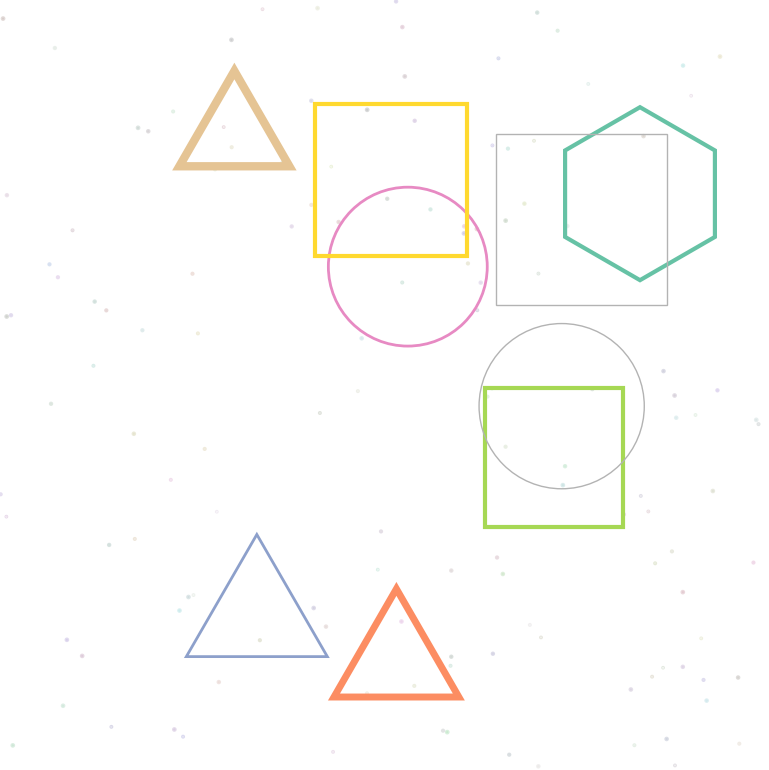[{"shape": "hexagon", "thickness": 1.5, "radius": 0.56, "center": [0.831, 0.748]}, {"shape": "triangle", "thickness": 2.5, "radius": 0.47, "center": [0.515, 0.142]}, {"shape": "triangle", "thickness": 1, "radius": 0.53, "center": [0.334, 0.2]}, {"shape": "circle", "thickness": 1, "radius": 0.52, "center": [0.53, 0.654]}, {"shape": "square", "thickness": 1.5, "radius": 0.45, "center": [0.72, 0.406]}, {"shape": "square", "thickness": 1.5, "radius": 0.49, "center": [0.507, 0.766]}, {"shape": "triangle", "thickness": 3, "radius": 0.41, "center": [0.304, 0.825]}, {"shape": "square", "thickness": 0.5, "radius": 0.56, "center": [0.755, 0.715]}, {"shape": "circle", "thickness": 0.5, "radius": 0.54, "center": [0.729, 0.473]}]